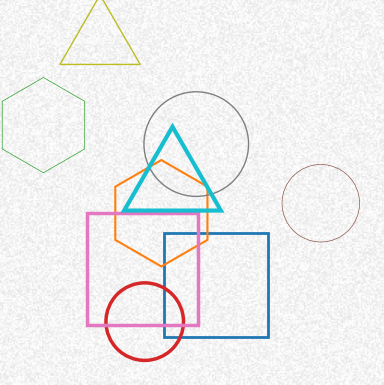[{"shape": "square", "thickness": 2, "radius": 0.67, "center": [0.561, 0.26]}, {"shape": "hexagon", "thickness": 1.5, "radius": 0.69, "center": [0.419, 0.446]}, {"shape": "hexagon", "thickness": 0.5, "radius": 0.62, "center": [0.113, 0.675]}, {"shape": "circle", "thickness": 2.5, "radius": 0.5, "center": [0.376, 0.165]}, {"shape": "circle", "thickness": 0.5, "radius": 0.5, "center": [0.833, 0.472]}, {"shape": "square", "thickness": 2.5, "radius": 0.72, "center": [0.37, 0.302]}, {"shape": "circle", "thickness": 1, "radius": 0.68, "center": [0.51, 0.626]}, {"shape": "triangle", "thickness": 1, "radius": 0.6, "center": [0.26, 0.893]}, {"shape": "triangle", "thickness": 3, "radius": 0.73, "center": [0.448, 0.526]}]